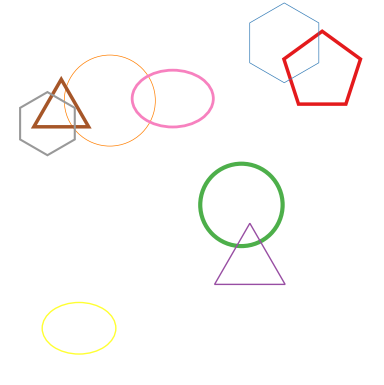[{"shape": "pentagon", "thickness": 2.5, "radius": 0.52, "center": [0.837, 0.814]}, {"shape": "hexagon", "thickness": 0.5, "radius": 0.52, "center": [0.738, 0.889]}, {"shape": "circle", "thickness": 3, "radius": 0.53, "center": [0.627, 0.468]}, {"shape": "triangle", "thickness": 1, "radius": 0.53, "center": [0.649, 0.314]}, {"shape": "circle", "thickness": 0.5, "radius": 0.59, "center": [0.285, 0.739]}, {"shape": "oval", "thickness": 1, "radius": 0.48, "center": [0.205, 0.147]}, {"shape": "triangle", "thickness": 2.5, "radius": 0.41, "center": [0.159, 0.712]}, {"shape": "oval", "thickness": 2, "radius": 0.53, "center": [0.449, 0.744]}, {"shape": "hexagon", "thickness": 1.5, "radius": 0.41, "center": [0.123, 0.679]}]